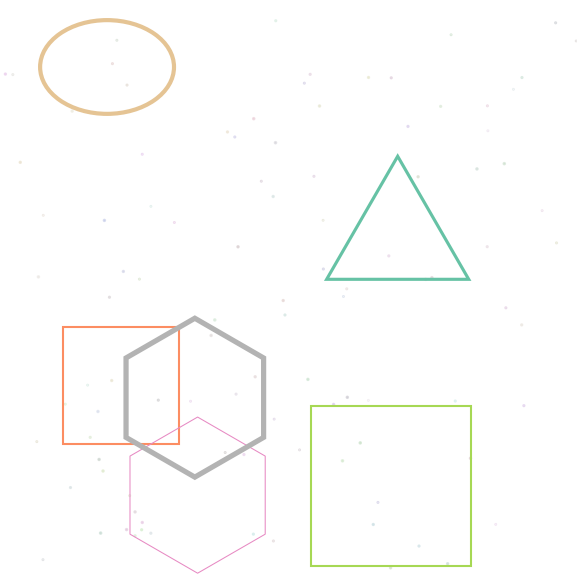[{"shape": "triangle", "thickness": 1.5, "radius": 0.71, "center": [0.689, 0.587]}, {"shape": "square", "thickness": 1, "radius": 0.5, "center": [0.209, 0.331]}, {"shape": "hexagon", "thickness": 0.5, "radius": 0.68, "center": [0.342, 0.142]}, {"shape": "square", "thickness": 1, "radius": 0.69, "center": [0.677, 0.157]}, {"shape": "oval", "thickness": 2, "radius": 0.58, "center": [0.185, 0.883]}, {"shape": "hexagon", "thickness": 2.5, "radius": 0.69, "center": [0.337, 0.311]}]